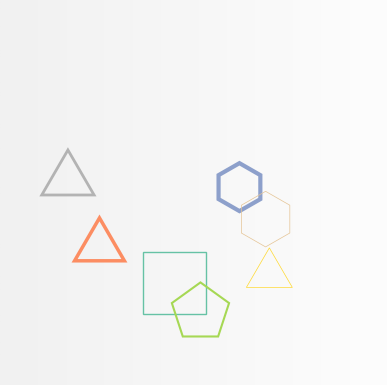[{"shape": "square", "thickness": 1, "radius": 0.41, "center": [0.451, 0.265]}, {"shape": "triangle", "thickness": 2.5, "radius": 0.37, "center": [0.257, 0.36]}, {"shape": "hexagon", "thickness": 3, "radius": 0.31, "center": [0.618, 0.514]}, {"shape": "pentagon", "thickness": 1.5, "radius": 0.39, "center": [0.517, 0.189]}, {"shape": "triangle", "thickness": 0.5, "radius": 0.34, "center": [0.695, 0.288]}, {"shape": "hexagon", "thickness": 0.5, "radius": 0.36, "center": [0.685, 0.431]}, {"shape": "triangle", "thickness": 2, "radius": 0.39, "center": [0.175, 0.532]}]